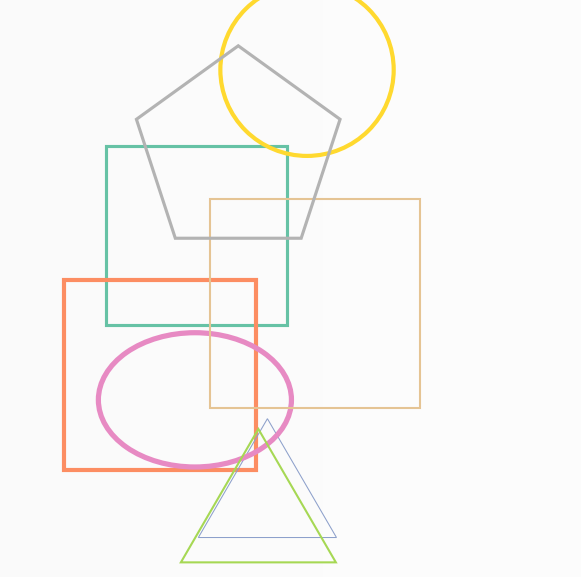[{"shape": "square", "thickness": 1.5, "radius": 0.78, "center": [0.338, 0.591]}, {"shape": "square", "thickness": 2, "radius": 0.82, "center": [0.275, 0.35]}, {"shape": "triangle", "thickness": 0.5, "radius": 0.69, "center": [0.46, 0.137]}, {"shape": "oval", "thickness": 2.5, "radius": 0.83, "center": [0.335, 0.307]}, {"shape": "triangle", "thickness": 1, "radius": 0.77, "center": [0.445, 0.102]}, {"shape": "circle", "thickness": 2, "radius": 0.75, "center": [0.528, 0.878]}, {"shape": "square", "thickness": 1, "radius": 0.9, "center": [0.542, 0.474]}, {"shape": "pentagon", "thickness": 1.5, "radius": 0.92, "center": [0.41, 0.736]}]